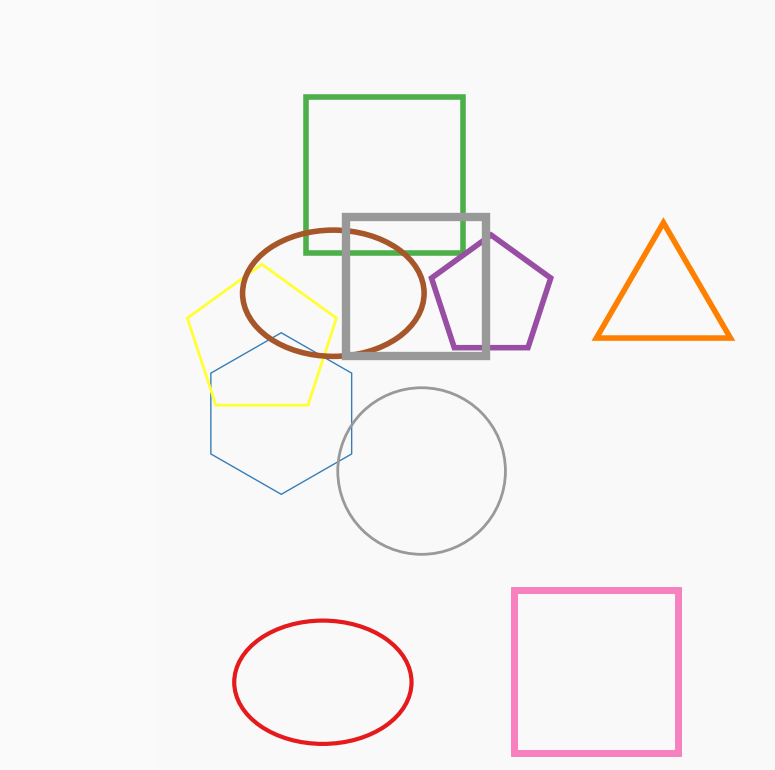[{"shape": "oval", "thickness": 1.5, "radius": 0.57, "center": [0.417, 0.114]}, {"shape": "hexagon", "thickness": 0.5, "radius": 0.52, "center": [0.363, 0.463]}, {"shape": "square", "thickness": 2, "radius": 0.51, "center": [0.496, 0.773]}, {"shape": "pentagon", "thickness": 2, "radius": 0.4, "center": [0.634, 0.614]}, {"shape": "triangle", "thickness": 2, "radius": 0.5, "center": [0.856, 0.611]}, {"shape": "pentagon", "thickness": 1, "radius": 0.51, "center": [0.338, 0.556]}, {"shape": "oval", "thickness": 2, "radius": 0.59, "center": [0.43, 0.619]}, {"shape": "square", "thickness": 2.5, "radius": 0.53, "center": [0.769, 0.128]}, {"shape": "square", "thickness": 3, "radius": 0.45, "center": [0.537, 0.628]}, {"shape": "circle", "thickness": 1, "radius": 0.54, "center": [0.544, 0.388]}]